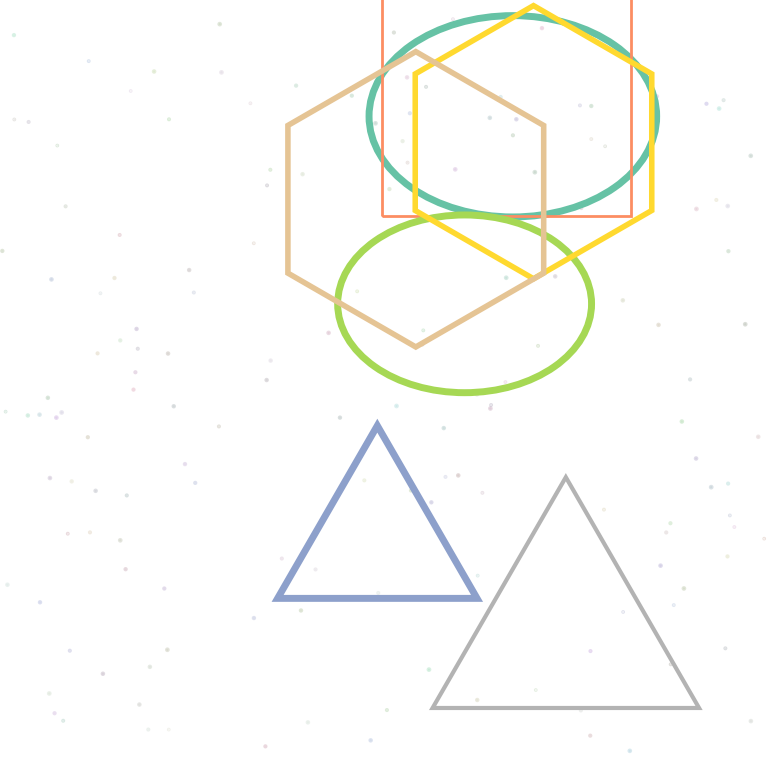[{"shape": "oval", "thickness": 2.5, "radius": 0.93, "center": [0.666, 0.849]}, {"shape": "square", "thickness": 1, "radius": 0.81, "center": [0.657, 0.881]}, {"shape": "triangle", "thickness": 2.5, "radius": 0.75, "center": [0.49, 0.298]}, {"shape": "oval", "thickness": 2.5, "radius": 0.82, "center": [0.603, 0.605]}, {"shape": "hexagon", "thickness": 2, "radius": 0.89, "center": [0.693, 0.815]}, {"shape": "hexagon", "thickness": 2, "radius": 0.96, "center": [0.54, 0.741]}, {"shape": "triangle", "thickness": 1.5, "radius": 1.0, "center": [0.735, 0.18]}]